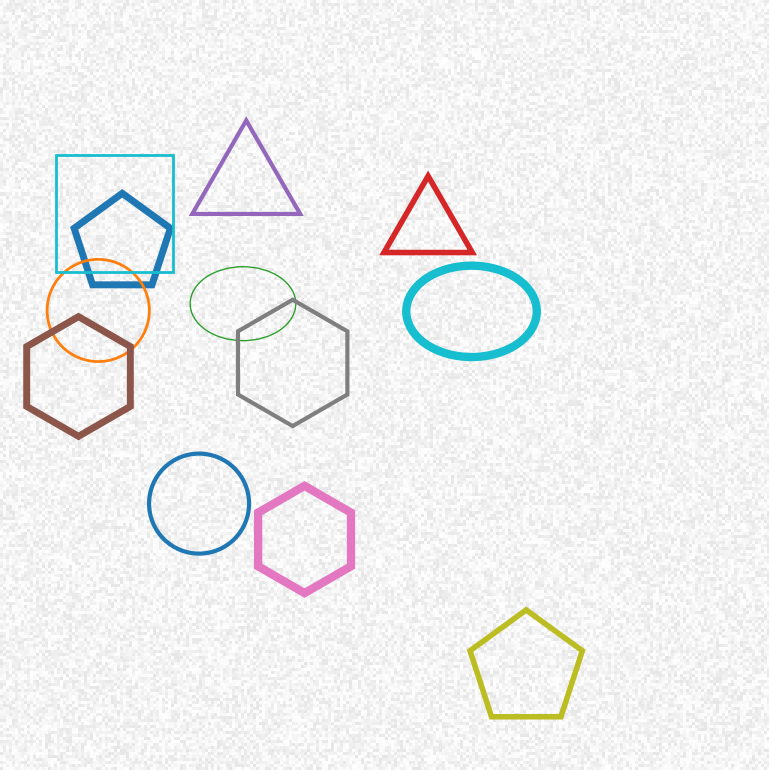[{"shape": "circle", "thickness": 1.5, "radius": 0.32, "center": [0.259, 0.346]}, {"shape": "pentagon", "thickness": 2.5, "radius": 0.33, "center": [0.159, 0.683]}, {"shape": "circle", "thickness": 1, "radius": 0.33, "center": [0.128, 0.597]}, {"shape": "oval", "thickness": 0.5, "radius": 0.34, "center": [0.316, 0.606]}, {"shape": "triangle", "thickness": 2, "radius": 0.33, "center": [0.556, 0.705]}, {"shape": "triangle", "thickness": 1.5, "radius": 0.4, "center": [0.32, 0.763]}, {"shape": "hexagon", "thickness": 2.5, "radius": 0.39, "center": [0.102, 0.511]}, {"shape": "hexagon", "thickness": 3, "radius": 0.35, "center": [0.396, 0.299]}, {"shape": "hexagon", "thickness": 1.5, "radius": 0.41, "center": [0.38, 0.529]}, {"shape": "pentagon", "thickness": 2, "radius": 0.38, "center": [0.683, 0.131]}, {"shape": "square", "thickness": 1, "radius": 0.38, "center": [0.148, 0.722]}, {"shape": "oval", "thickness": 3, "radius": 0.42, "center": [0.612, 0.596]}]